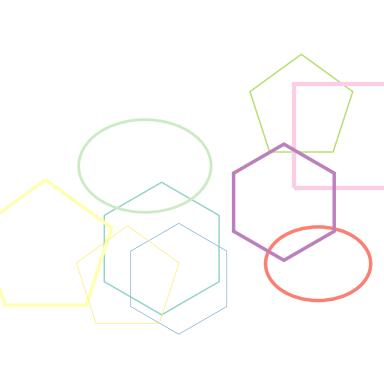[{"shape": "hexagon", "thickness": 1, "radius": 0.86, "center": [0.42, 0.354]}, {"shape": "pentagon", "thickness": 2.5, "radius": 0.9, "center": [0.118, 0.353]}, {"shape": "oval", "thickness": 2.5, "radius": 0.68, "center": [0.826, 0.315]}, {"shape": "hexagon", "thickness": 0.5, "radius": 0.72, "center": [0.464, 0.276]}, {"shape": "pentagon", "thickness": 1, "radius": 0.7, "center": [0.783, 0.719]}, {"shape": "square", "thickness": 3, "radius": 0.67, "center": [0.898, 0.647]}, {"shape": "hexagon", "thickness": 2.5, "radius": 0.75, "center": [0.737, 0.475]}, {"shape": "oval", "thickness": 2, "radius": 0.86, "center": [0.376, 0.569]}, {"shape": "pentagon", "thickness": 0.5, "radius": 0.7, "center": [0.332, 0.274]}]